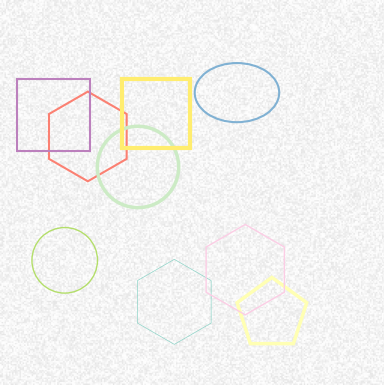[{"shape": "hexagon", "thickness": 0.5, "radius": 0.55, "center": [0.453, 0.216]}, {"shape": "pentagon", "thickness": 2.5, "radius": 0.48, "center": [0.706, 0.184]}, {"shape": "hexagon", "thickness": 1.5, "radius": 0.58, "center": [0.228, 0.646]}, {"shape": "oval", "thickness": 1.5, "radius": 0.55, "center": [0.615, 0.759]}, {"shape": "circle", "thickness": 1, "radius": 0.43, "center": [0.168, 0.324]}, {"shape": "hexagon", "thickness": 1, "radius": 0.59, "center": [0.637, 0.3]}, {"shape": "square", "thickness": 1.5, "radius": 0.47, "center": [0.138, 0.701]}, {"shape": "circle", "thickness": 2.5, "radius": 0.53, "center": [0.358, 0.566]}, {"shape": "square", "thickness": 3, "radius": 0.44, "center": [0.405, 0.705]}]